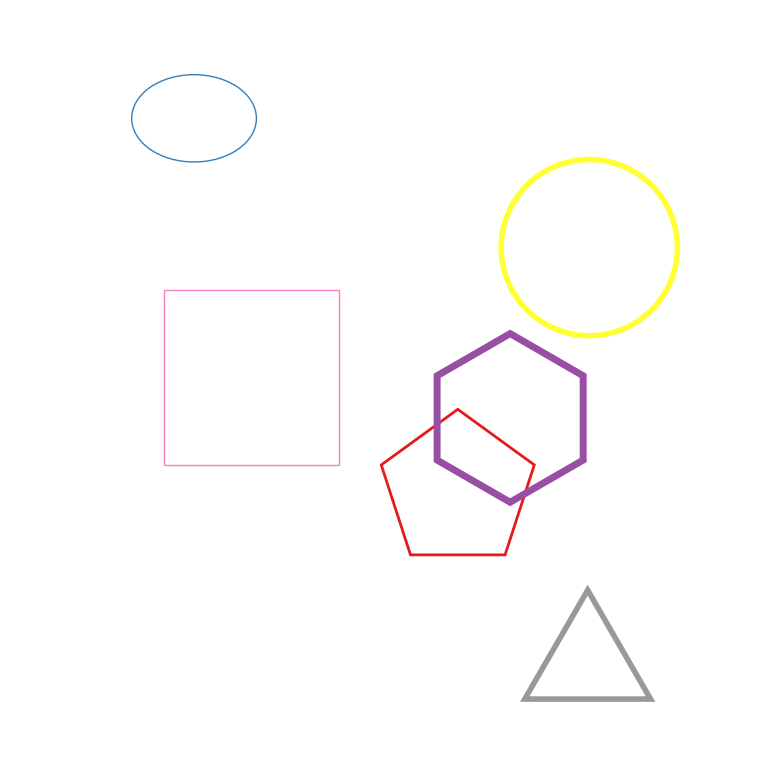[{"shape": "pentagon", "thickness": 1, "radius": 0.52, "center": [0.595, 0.364]}, {"shape": "oval", "thickness": 0.5, "radius": 0.4, "center": [0.252, 0.846]}, {"shape": "hexagon", "thickness": 2.5, "radius": 0.55, "center": [0.663, 0.457]}, {"shape": "circle", "thickness": 2, "radius": 0.57, "center": [0.765, 0.678]}, {"shape": "square", "thickness": 0.5, "radius": 0.57, "center": [0.326, 0.51]}, {"shape": "triangle", "thickness": 2, "radius": 0.47, "center": [0.763, 0.139]}]